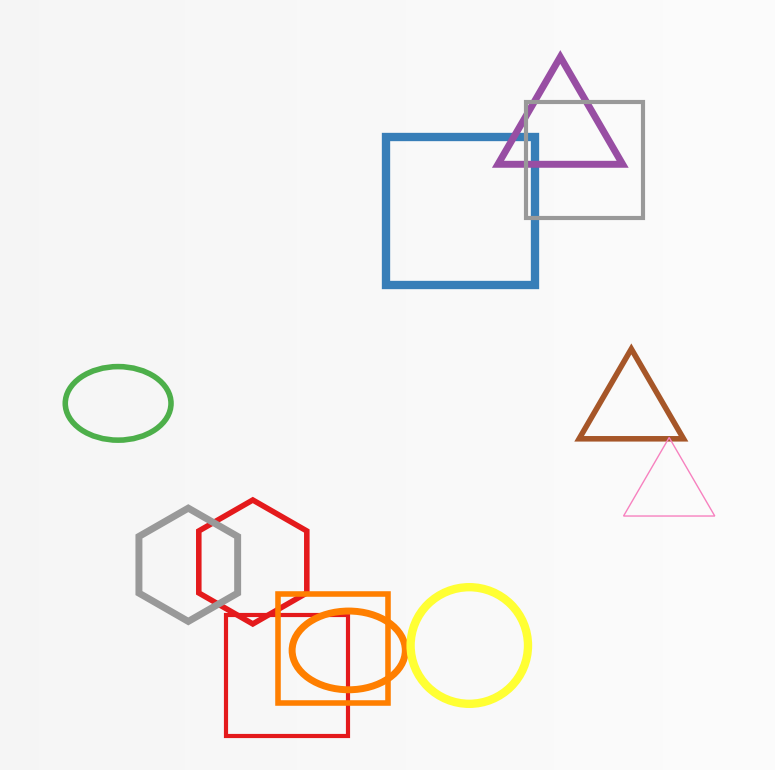[{"shape": "square", "thickness": 1.5, "radius": 0.39, "center": [0.371, 0.123]}, {"shape": "hexagon", "thickness": 2, "radius": 0.4, "center": [0.326, 0.27]}, {"shape": "square", "thickness": 3, "radius": 0.48, "center": [0.594, 0.726]}, {"shape": "oval", "thickness": 2, "radius": 0.34, "center": [0.152, 0.476]}, {"shape": "triangle", "thickness": 2.5, "radius": 0.46, "center": [0.723, 0.833]}, {"shape": "oval", "thickness": 2.5, "radius": 0.37, "center": [0.45, 0.155]}, {"shape": "square", "thickness": 2, "radius": 0.36, "center": [0.43, 0.158]}, {"shape": "circle", "thickness": 3, "radius": 0.38, "center": [0.606, 0.162]}, {"shape": "triangle", "thickness": 2, "radius": 0.39, "center": [0.815, 0.469]}, {"shape": "triangle", "thickness": 0.5, "radius": 0.34, "center": [0.863, 0.364]}, {"shape": "square", "thickness": 1.5, "radius": 0.38, "center": [0.754, 0.792]}, {"shape": "hexagon", "thickness": 2.5, "radius": 0.37, "center": [0.243, 0.267]}]